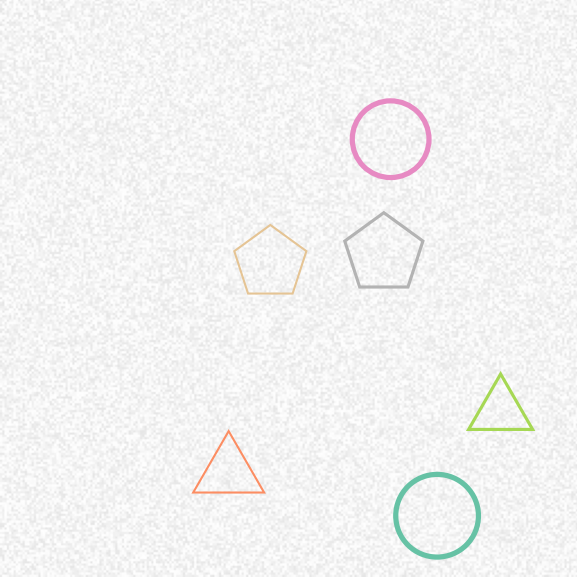[{"shape": "circle", "thickness": 2.5, "radius": 0.36, "center": [0.757, 0.106]}, {"shape": "triangle", "thickness": 1, "radius": 0.35, "center": [0.396, 0.182]}, {"shape": "circle", "thickness": 2.5, "radius": 0.33, "center": [0.676, 0.758]}, {"shape": "triangle", "thickness": 1.5, "radius": 0.32, "center": [0.867, 0.288]}, {"shape": "pentagon", "thickness": 1, "radius": 0.33, "center": [0.468, 0.544]}, {"shape": "pentagon", "thickness": 1.5, "radius": 0.36, "center": [0.665, 0.56]}]